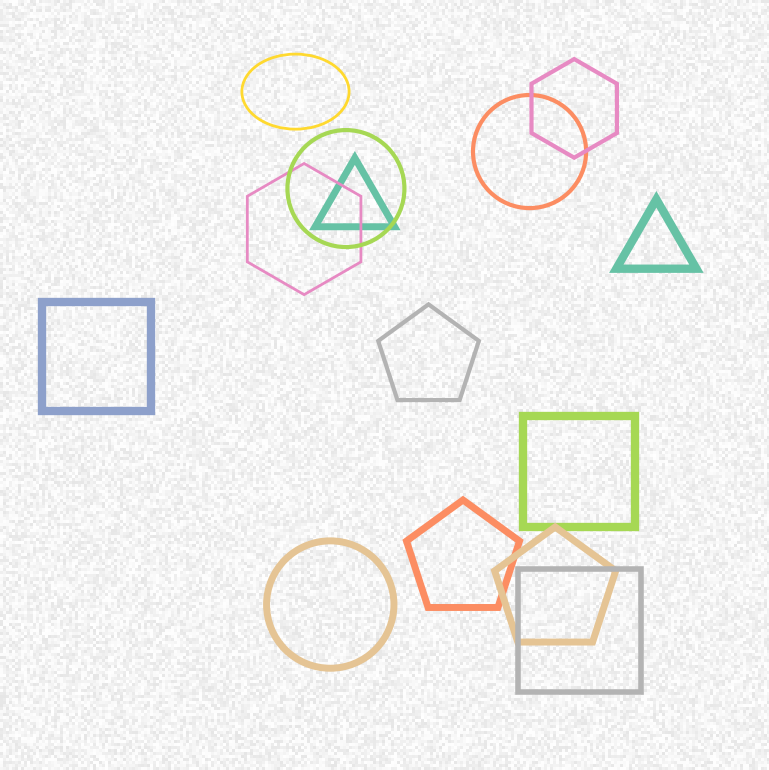[{"shape": "triangle", "thickness": 2.5, "radius": 0.3, "center": [0.461, 0.735]}, {"shape": "triangle", "thickness": 3, "radius": 0.3, "center": [0.852, 0.681]}, {"shape": "circle", "thickness": 1.5, "radius": 0.37, "center": [0.688, 0.803]}, {"shape": "pentagon", "thickness": 2.5, "radius": 0.39, "center": [0.601, 0.273]}, {"shape": "square", "thickness": 3, "radius": 0.35, "center": [0.126, 0.537]}, {"shape": "hexagon", "thickness": 1.5, "radius": 0.32, "center": [0.746, 0.859]}, {"shape": "hexagon", "thickness": 1, "radius": 0.43, "center": [0.395, 0.703]}, {"shape": "circle", "thickness": 1.5, "radius": 0.38, "center": [0.449, 0.755]}, {"shape": "square", "thickness": 3, "radius": 0.36, "center": [0.752, 0.387]}, {"shape": "oval", "thickness": 1, "radius": 0.35, "center": [0.384, 0.881]}, {"shape": "circle", "thickness": 2.5, "radius": 0.41, "center": [0.429, 0.215]}, {"shape": "pentagon", "thickness": 2.5, "radius": 0.41, "center": [0.721, 0.233]}, {"shape": "square", "thickness": 2, "radius": 0.4, "center": [0.753, 0.181]}, {"shape": "pentagon", "thickness": 1.5, "radius": 0.34, "center": [0.557, 0.536]}]